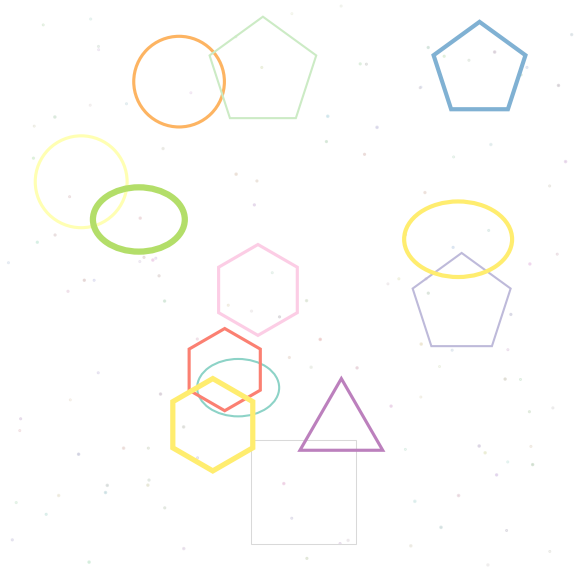[{"shape": "oval", "thickness": 1, "radius": 0.36, "center": [0.412, 0.328]}, {"shape": "circle", "thickness": 1.5, "radius": 0.4, "center": [0.141, 0.684]}, {"shape": "pentagon", "thickness": 1, "radius": 0.45, "center": [0.799, 0.472]}, {"shape": "hexagon", "thickness": 1.5, "radius": 0.36, "center": [0.389, 0.359]}, {"shape": "pentagon", "thickness": 2, "radius": 0.42, "center": [0.83, 0.878]}, {"shape": "circle", "thickness": 1.5, "radius": 0.39, "center": [0.31, 0.858]}, {"shape": "oval", "thickness": 3, "radius": 0.4, "center": [0.24, 0.619]}, {"shape": "hexagon", "thickness": 1.5, "radius": 0.39, "center": [0.447, 0.497]}, {"shape": "square", "thickness": 0.5, "radius": 0.45, "center": [0.526, 0.147]}, {"shape": "triangle", "thickness": 1.5, "radius": 0.41, "center": [0.591, 0.261]}, {"shape": "pentagon", "thickness": 1, "radius": 0.49, "center": [0.455, 0.873]}, {"shape": "hexagon", "thickness": 2.5, "radius": 0.4, "center": [0.368, 0.264]}, {"shape": "oval", "thickness": 2, "radius": 0.47, "center": [0.793, 0.585]}]